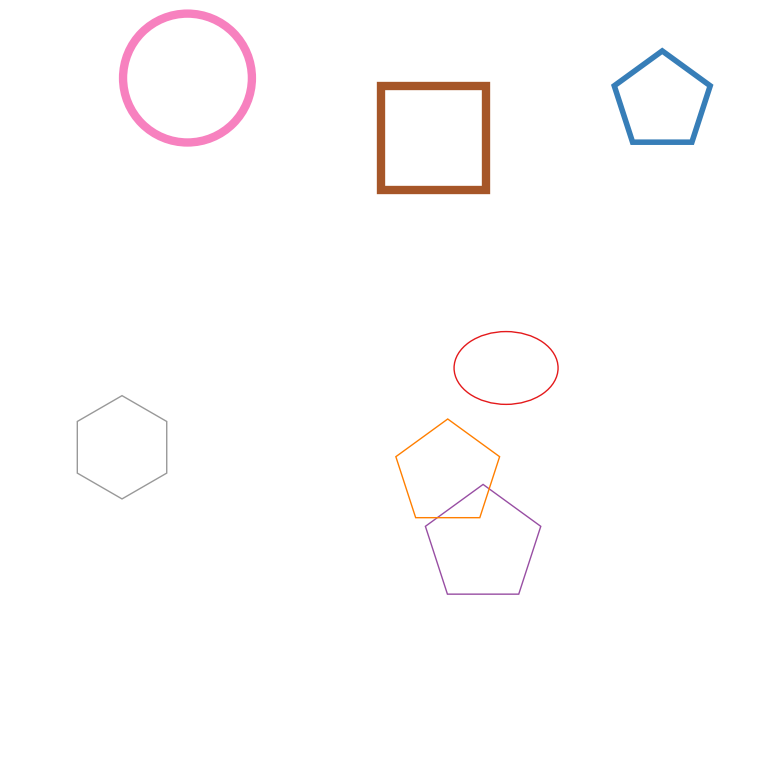[{"shape": "oval", "thickness": 0.5, "radius": 0.34, "center": [0.657, 0.522]}, {"shape": "pentagon", "thickness": 2, "radius": 0.33, "center": [0.86, 0.868]}, {"shape": "pentagon", "thickness": 0.5, "radius": 0.39, "center": [0.627, 0.292]}, {"shape": "pentagon", "thickness": 0.5, "radius": 0.35, "center": [0.581, 0.385]}, {"shape": "square", "thickness": 3, "radius": 0.34, "center": [0.563, 0.821]}, {"shape": "circle", "thickness": 3, "radius": 0.42, "center": [0.243, 0.899]}, {"shape": "hexagon", "thickness": 0.5, "radius": 0.34, "center": [0.158, 0.419]}]